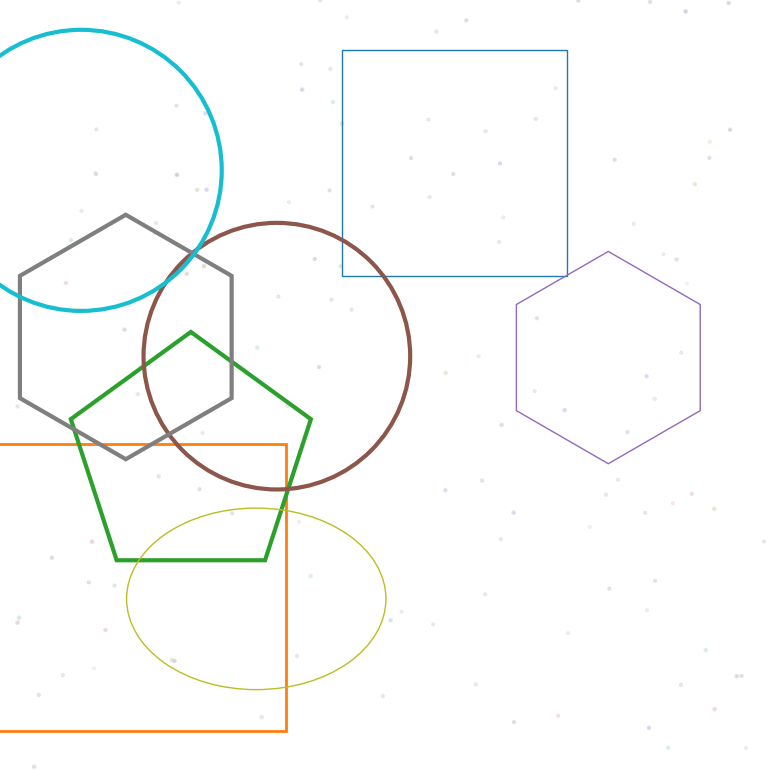[{"shape": "square", "thickness": 0.5, "radius": 0.73, "center": [0.591, 0.788]}, {"shape": "square", "thickness": 1, "radius": 0.93, "center": [0.185, 0.237]}, {"shape": "pentagon", "thickness": 1.5, "radius": 0.82, "center": [0.248, 0.405]}, {"shape": "hexagon", "thickness": 0.5, "radius": 0.69, "center": [0.79, 0.536]}, {"shape": "circle", "thickness": 1.5, "radius": 0.87, "center": [0.36, 0.537]}, {"shape": "hexagon", "thickness": 1.5, "radius": 0.79, "center": [0.163, 0.562]}, {"shape": "oval", "thickness": 0.5, "radius": 0.84, "center": [0.333, 0.222]}, {"shape": "circle", "thickness": 1.5, "radius": 0.91, "center": [0.105, 0.779]}]